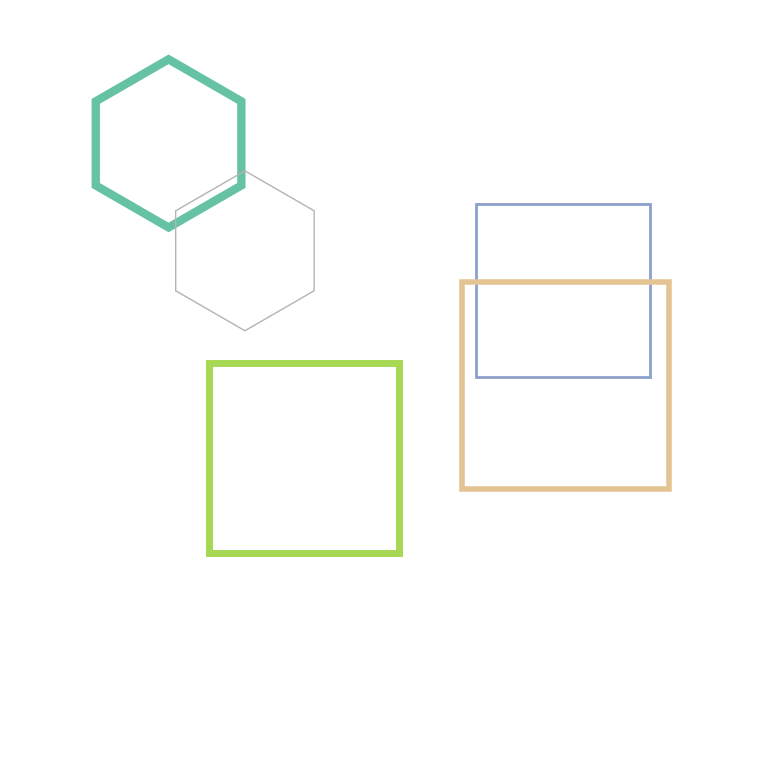[{"shape": "hexagon", "thickness": 3, "radius": 0.55, "center": [0.219, 0.814]}, {"shape": "square", "thickness": 1, "radius": 0.56, "center": [0.731, 0.623]}, {"shape": "square", "thickness": 2.5, "radius": 0.62, "center": [0.395, 0.405]}, {"shape": "square", "thickness": 2, "radius": 0.67, "center": [0.734, 0.5]}, {"shape": "hexagon", "thickness": 0.5, "radius": 0.52, "center": [0.318, 0.674]}]